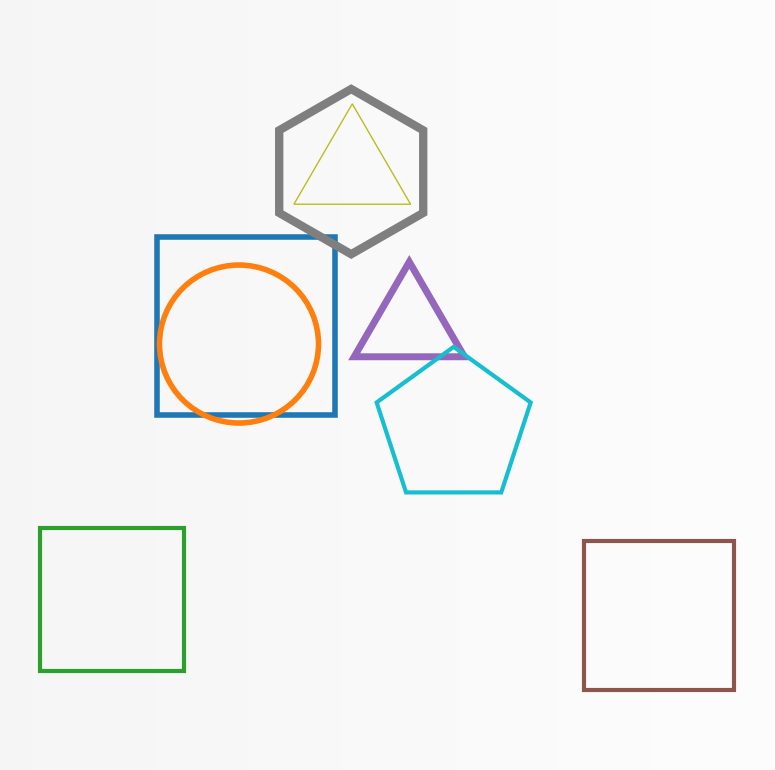[{"shape": "square", "thickness": 2, "radius": 0.58, "center": [0.317, 0.576]}, {"shape": "circle", "thickness": 2, "radius": 0.51, "center": [0.308, 0.553]}, {"shape": "square", "thickness": 1.5, "radius": 0.46, "center": [0.144, 0.222]}, {"shape": "triangle", "thickness": 2.5, "radius": 0.41, "center": [0.528, 0.578]}, {"shape": "square", "thickness": 1.5, "radius": 0.49, "center": [0.85, 0.201]}, {"shape": "hexagon", "thickness": 3, "radius": 0.54, "center": [0.453, 0.777]}, {"shape": "triangle", "thickness": 0.5, "radius": 0.43, "center": [0.455, 0.778]}, {"shape": "pentagon", "thickness": 1.5, "radius": 0.52, "center": [0.585, 0.445]}]